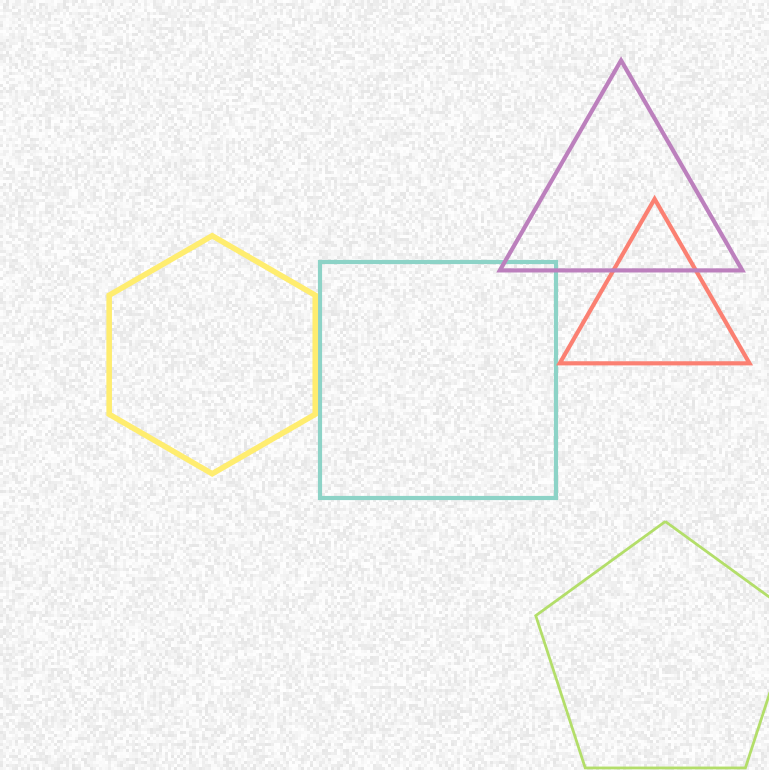[{"shape": "square", "thickness": 1.5, "radius": 0.77, "center": [0.569, 0.506]}, {"shape": "triangle", "thickness": 1.5, "radius": 0.71, "center": [0.85, 0.599]}, {"shape": "pentagon", "thickness": 1, "radius": 0.88, "center": [0.864, 0.146]}, {"shape": "triangle", "thickness": 1.5, "radius": 0.91, "center": [0.807, 0.74]}, {"shape": "hexagon", "thickness": 2, "radius": 0.77, "center": [0.276, 0.539]}]